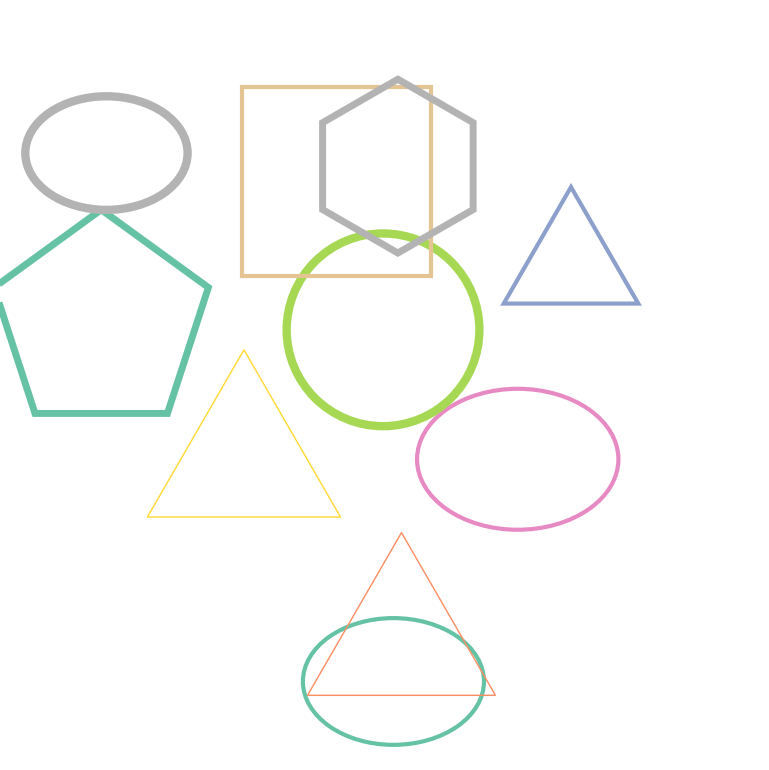[{"shape": "pentagon", "thickness": 2.5, "radius": 0.73, "center": [0.131, 0.581]}, {"shape": "oval", "thickness": 1.5, "radius": 0.59, "center": [0.511, 0.115]}, {"shape": "triangle", "thickness": 0.5, "radius": 0.7, "center": [0.521, 0.167]}, {"shape": "triangle", "thickness": 1.5, "radius": 0.5, "center": [0.742, 0.656]}, {"shape": "oval", "thickness": 1.5, "radius": 0.65, "center": [0.672, 0.404]}, {"shape": "circle", "thickness": 3, "radius": 0.63, "center": [0.497, 0.572]}, {"shape": "triangle", "thickness": 0.5, "radius": 0.72, "center": [0.317, 0.401]}, {"shape": "square", "thickness": 1.5, "radius": 0.61, "center": [0.437, 0.765]}, {"shape": "hexagon", "thickness": 2.5, "radius": 0.56, "center": [0.517, 0.784]}, {"shape": "oval", "thickness": 3, "radius": 0.53, "center": [0.138, 0.801]}]